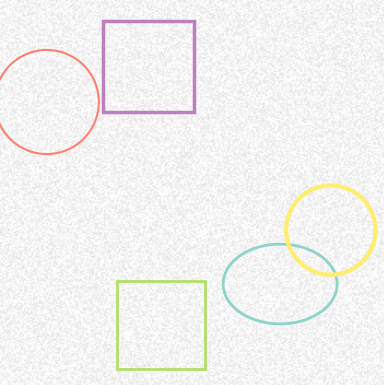[{"shape": "oval", "thickness": 2, "radius": 0.74, "center": [0.728, 0.262]}, {"shape": "circle", "thickness": 1.5, "radius": 0.68, "center": [0.122, 0.735]}, {"shape": "square", "thickness": 2, "radius": 0.57, "center": [0.419, 0.155]}, {"shape": "square", "thickness": 2.5, "radius": 0.59, "center": [0.385, 0.828]}, {"shape": "circle", "thickness": 3, "radius": 0.58, "center": [0.859, 0.402]}]